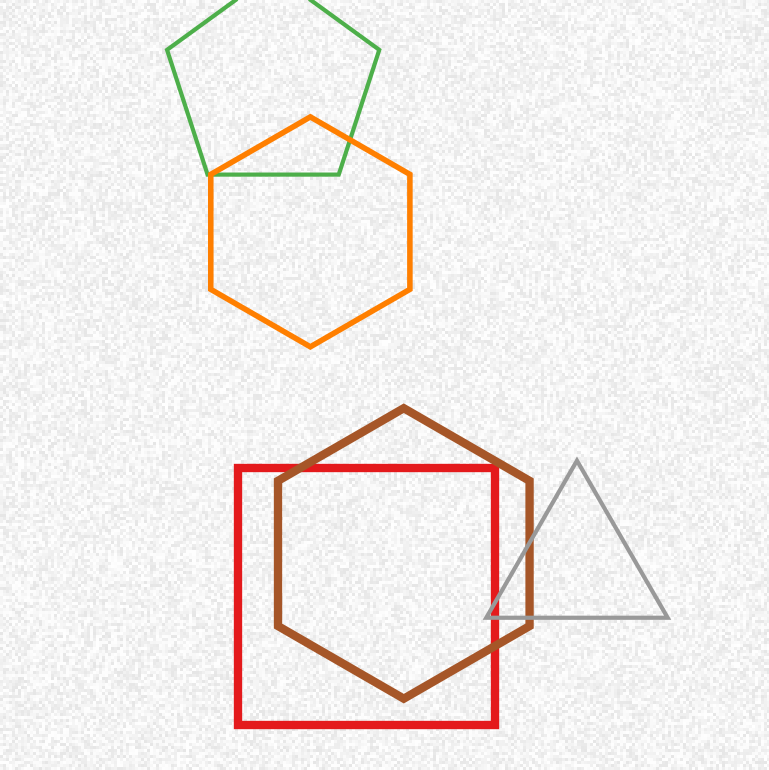[{"shape": "square", "thickness": 3, "radius": 0.83, "center": [0.475, 0.226]}, {"shape": "pentagon", "thickness": 1.5, "radius": 0.72, "center": [0.355, 0.89]}, {"shape": "hexagon", "thickness": 2, "radius": 0.75, "center": [0.403, 0.699]}, {"shape": "hexagon", "thickness": 3, "radius": 0.94, "center": [0.524, 0.281]}, {"shape": "triangle", "thickness": 1.5, "radius": 0.68, "center": [0.749, 0.266]}]